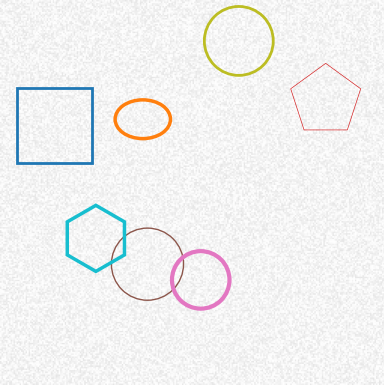[{"shape": "square", "thickness": 2, "radius": 0.49, "center": [0.141, 0.674]}, {"shape": "oval", "thickness": 2.5, "radius": 0.36, "center": [0.371, 0.69]}, {"shape": "pentagon", "thickness": 0.5, "radius": 0.48, "center": [0.846, 0.74]}, {"shape": "circle", "thickness": 1, "radius": 0.47, "center": [0.383, 0.314]}, {"shape": "circle", "thickness": 3, "radius": 0.37, "center": [0.521, 0.273]}, {"shape": "circle", "thickness": 2, "radius": 0.45, "center": [0.62, 0.894]}, {"shape": "hexagon", "thickness": 2.5, "radius": 0.43, "center": [0.249, 0.381]}]